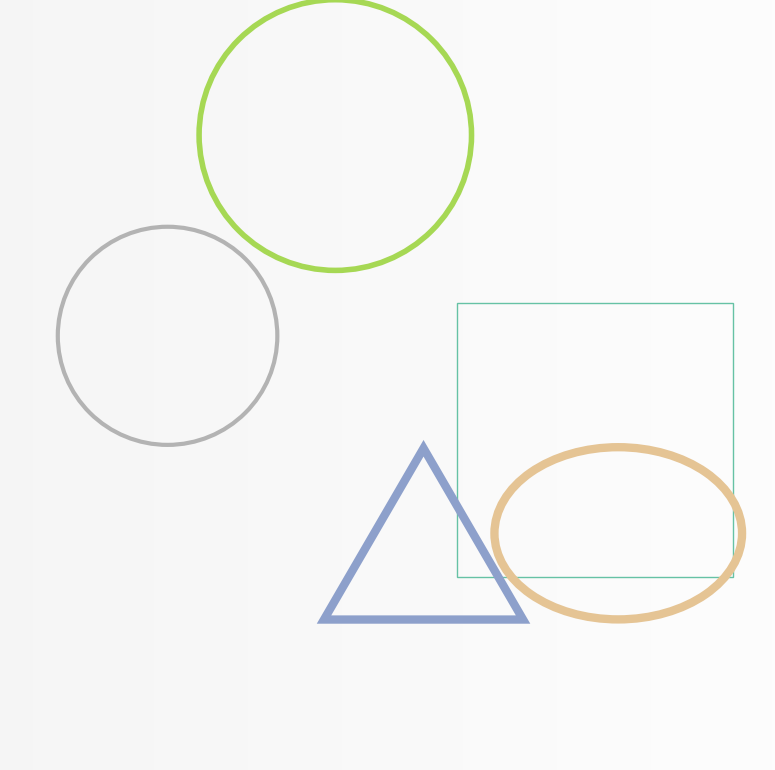[{"shape": "square", "thickness": 0.5, "radius": 0.89, "center": [0.767, 0.429]}, {"shape": "triangle", "thickness": 3, "radius": 0.74, "center": [0.546, 0.27]}, {"shape": "circle", "thickness": 2, "radius": 0.88, "center": [0.433, 0.825]}, {"shape": "oval", "thickness": 3, "radius": 0.8, "center": [0.798, 0.307]}, {"shape": "circle", "thickness": 1.5, "radius": 0.71, "center": [0.216, 0.564]}]